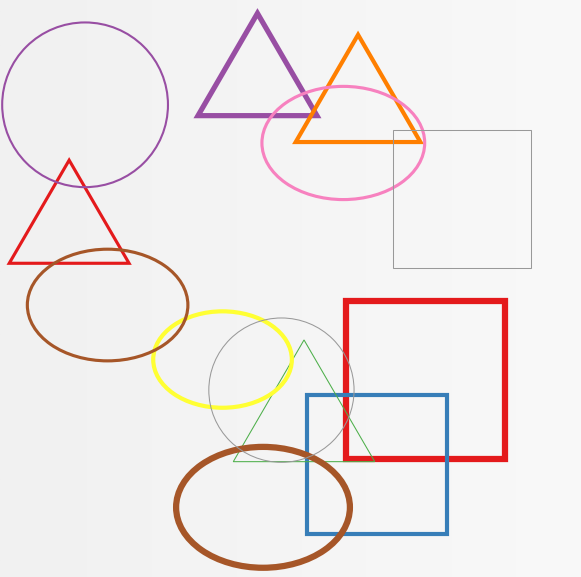[{"shape": "triangle", "thickness": 1.5, "radius": 0.6, "center": [0.119, 0.603]}, {"shape": "square", "thickness": 3, "radius": 0.68, "center": [0.732, 0.341]}, {"shape": "square", "thickness": 2, "radius": 0.6, "center": [0.648, 0.195]}, {"shape": "triangle", "thickness": 0.5, "radius": 0.7, "center": [0.523, 0.27]}, {"shape": "triangle", "thickness": 2.5, "radius": 0.59, "center": [0.443, 0.858]}, {"shape": "circle", "thickness": 1, "radius": 0.71, "center": [0.146, 0.818]}, {"shape": "triangle", "thickness": 2, "radius": 0.62, "center": [0.616, 0.815]}, {"shape": "oval", "thickness": 2, "radius": 0.6, "center": [0.383, 0.377]}, {"shape": "oval", "thickness": 1.5, "radius": 0.69, "center": [0.185, 0.471]}, {"shape": "oval", "thickness": 3, "radius": 0.75, "center": [0.452, 0.121]}, {"shape": "oval", "thickness": 1.5, "radius": 0.7, "center": [0.591, 0.752]}, {"shape": "square", "thickness": 0.5, "radius": 0.59, "center": [0.794, 0.655]}, {"shape": "circle", "thickness": 0.5, "radius": 0.62, "center": [0.484, 0.324]}]